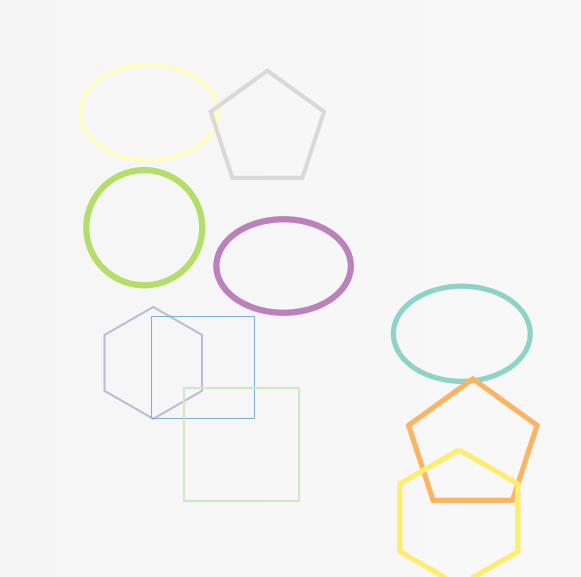[{"shape": "oval", "thickness": 2.5, "radius": 0.59, "center": [0.794, 0.421]}, {"shape": "oval", "thickness": 1.5, "radius": 0.59, "center": [0.256, 0.804]}, {"shape": "hexagon", "thickness": 1, "radius": 0.48, "center": [0.264, 0.371]}, {"shape": "square", "thickness": 0.5, "radius": 0.44, "center": [0.348, 0.364]}, {"shape": "pentagon", "thickness": 2.5, "radius": 0.58, "center": [0.813, 0.227]}, {"shape": "circle", "thickness": 3, "radius": 0.5, "center": [0.248, 0.605]}, {"shape": "pentagon", "thickness": 2, "radius": 0.51, "center": [0.46, 0.774]}, {"shape": "oval", "thickness": 3, "radius": 0.58, "center": [0.488, 0.539]}, {"shape": "square", "thickness": 1, "radius": 0.49, "center": [0.415, 0.229]}, {"shape": "hexagon", "thickness": 2.5, "radius": 0.59, "center": [0.789, 0.103]}]